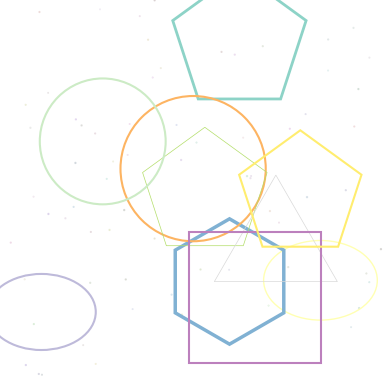[{"shape": "pentagon", "thickness": 2, "radius": 0.91, "center": [0.622, 0.89]}, {"shape": "oval", "thickness": 1, "radius": 0.74, "center": [0.832, 0.272]}, {"shape": "oval", "thickness": 1.5, "radius": 0.71, "center": [0.108, 0.19]}, {"shape": "hexagon", "thickness": 2.5, "radius": 0.81, "center": [0.596, 0.269]}, {"shape": "circle", "thickness": 1.5, "radius": 0.94, "center": [0.502, 0.562]}, {"shape": "pentagon", "thickness": 0.5, "radius": 0.85, "center": [0.532, 0.499]}, {"shape": "triangle", "thickness": 0.5, "radius": 0.92, "center": [0.716, 0.361]}, {"shape": "square", "thickness": 1.5, "radius": 0.85, "center": [0.662, 0.227]}, {"shape": "circle", "thickness": 1.5, "radius": 0.82, "center": [0.267, 0.633]}, {"shape": "pentagon", "thickness": 1.5, "radius": 0.84, "center": [0.78, 0.494]}]